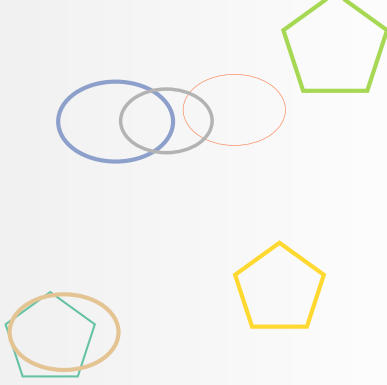[{"shape": "pentagon", "thickness": 1.5, "radius": 0.61, "center": [0.13, 0.12]}, {"shape": "oval", "thickness": 0.5, "radius": 0.66, "center": [0.605, 0.715]}, {"shape": "oval", "thickness": 3, "radius": 0.74, "center": [0.298, 0.684]}, {"shape": "pentagon", "thickness": 3, "radius": 0.7, "center": [0.865, 0.878]}, {"shape": "pentagon", "thickness": 3, "radius": 0.6, "center": [0.721, 0.249]}, {"shape": "oval", "thickness": 3, "radius": 0.7, "center": [0.165, 0.137]}, {"shape": "oval", "thickness": 2.5, "radius": 0.59, "center": [0.429, 0.686]}]